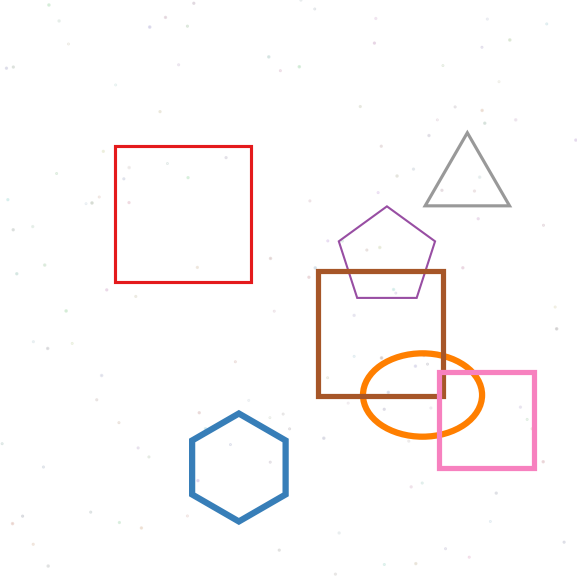[{"shape": "square", "thickness": 1.5, "radius": 0.59, "center": [0.316, 0.628]}, {"shape": "hexagon", "thickness": 3, "radius": 0.47, "center": [0.414, 0.19]}, {"shape": "pentagon", "thickness": 1, "radius": 0.44, "center": [0.67, 0.554]}, {"shape": "oval", "thickness": 3, "radius": 0.52, "center": [0.732, 0.315]}, {"shape": "square", "thickness": 2.5, "radius": 0.54, "center": [0.659, 0.421]}, {"shape": "square", "thickness": 2.5, "radius": 0.41, "center": [0.842, 0.272]}, {"shape": "triangle", "thickness": 1.5, "radius": 0.42, "center": [0.809, 0.685]}]